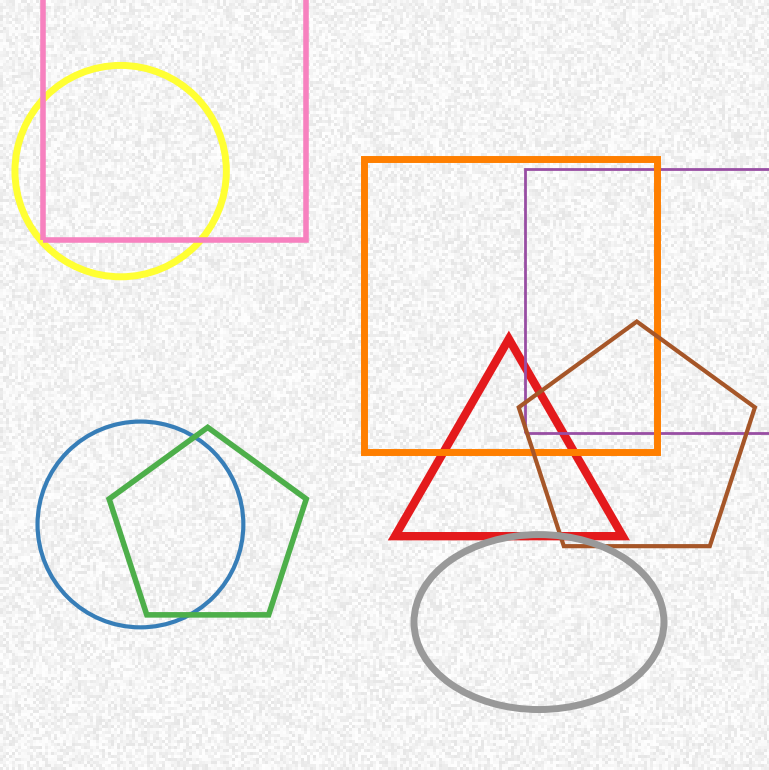[{"shape": "triangle", "thickness": 3, "radius": 0.85, "center": [0.661, 0.389]}, {"shape": "circle", "thickness": 1.5, "radius": 0.67, "center": [0.182, 0.319]}, {"shape": "pentagon", "thickness": 2, "radius": 0.67, "center": [0.27, 0.31]}, {"shape": "square", "thickness": 1, "radius": 0.86, "center": [0.854, 0.609]}, {"shape": "square", "thickness": 2.5, "radius": 0.95, "center": [0.663, 0.603]}, {"shape": "circle", "thickness": 2.5, "radius": 0.69, "center": [0.157, 0.778]}, {"shape": "pentagon", "thickness": 1.5, "radius": 0.81, "center": [0.827, 0.421]}, {"shape": "square", "thickness": 2, "radius": 0.86, "center": [0.226, 0.859]}, {"shape": "oval", "thickness": 2.5, "radius": 0.81, "center": [0.7, 0.192]}]